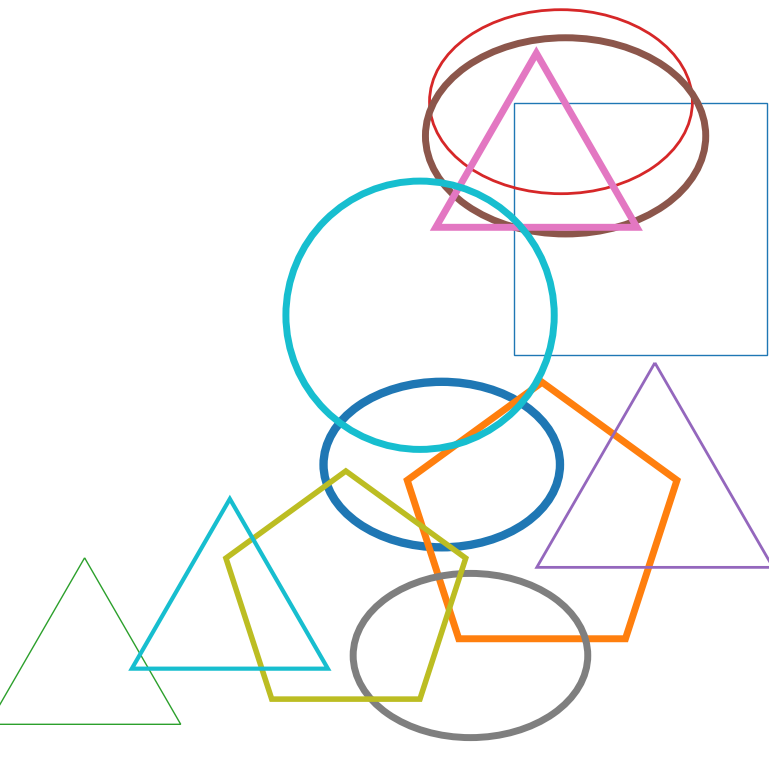[{"shape": "oval", "thickness": 3, "radius": 0.77, "center": [0.574, 0.397]}, {"shape": "square", "thickness": 0.5, "radius": 0.82, "center": [0.832, 0.702]}, {"shape": "pentagon", "thickness": 2.5, "radius": 0.92, "center": [0.704, 0.319]}, {"shape": "triangle", "thickness": 0.5, "radius": 0.72, "center": [0.11, 0.131]}, {"shape": "oval", "thickness": 1, "radius": 0.85, "center": [0.729, 0.868]}, {"shape": "triangle", "thickness": 1, "radius": 0.89, "center": [0.85, 0.352]}, {"shape": "oval", "thickness": 2.5, "radius": 0.91, "center": [0.735, 0.824]}, {"shape": "triangle", "thickness": 2.5, "radius": 0.75, "center": [0.697, 0.78]}, {"shape": "oval", "thickness": 2.5, "radius": 0.76, "center": [0.611, 0.149]}, {"shape": "pentagon", "thickness": 2, "radius": 0.82, "center": [0.449, 0.225]}, {"shape": "triangle", "thickness": 1.5, "radius": 0.73, "center": [0.299, 0.205]}, {"shape": "circle", "thickness": 2.5, "radius": 0.87, "center": [0.546, 0.591]}]